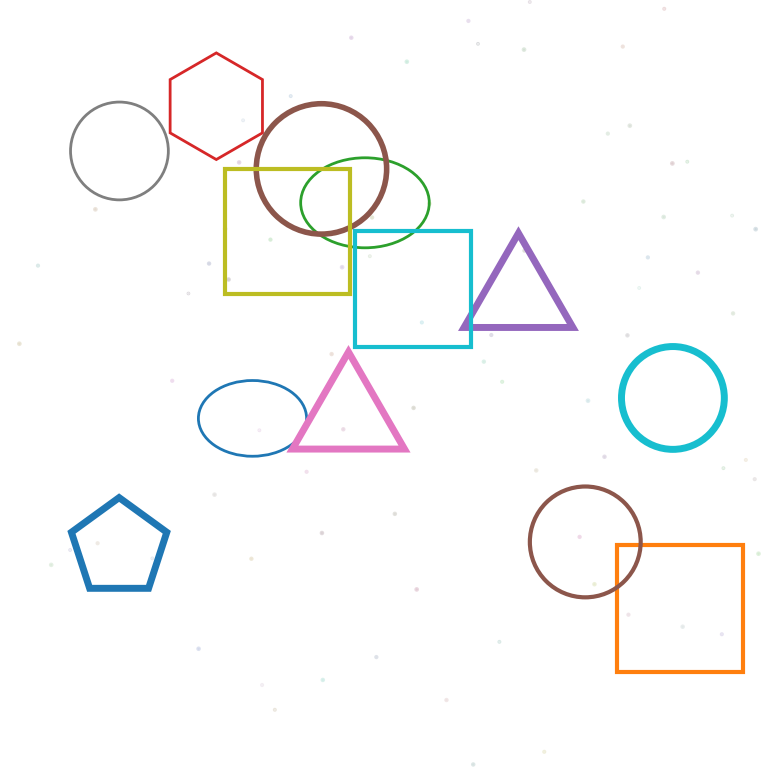[{"shape": "oval", "thickness": 1, "radius": 0.35, "center": [0.328, 0.457]}, {"shape": "pentagon", "thickness": 2.5, "radius": 0.33, "center": [0.155, 0.289]}, {"shape": "square", "thickness": 1.5, "radius": 0.41, "center": [0.883, 0.21]}, {"shape": "oval", "thickness": 1, "radius": 0.42, "center": [0.474, 0.737]}, {"shape": "hexagon", "thickness": 1, "radius": 0.35, "center": [0.281, 0.862]}, {"shape": "triangle", "thickness": 2.5, "radius": 0.41, "center": [0.673, 0.616]}, {"shape": "circle", "thickness": 2, "radius": 0.42, "center": [0.417, 0.781]}, {"shape": "circle", "thickness": 1.5, "radius": 0.36, "center": [0.76, 0.296]}, {"shape": "triangle", "thickness": 2.5, "radius": 0.42, "center": [0.453, 0.459]}, {"shape": "circle", "thickness": 1, "radius": 0.32, "center": [0.155, 0.804]}, {"shape": "square", "thickness": 1.5, "radius": 0.41, "center": [0.374, 0.7]}, {"shape": "circle", "thickness": 2.5, "radius": 0.33, "center": [0.874, 0.483]}, {"shape": "square", "thickness": 1.5, "radius": 0.37, "center": [0.536, 0.625]}]